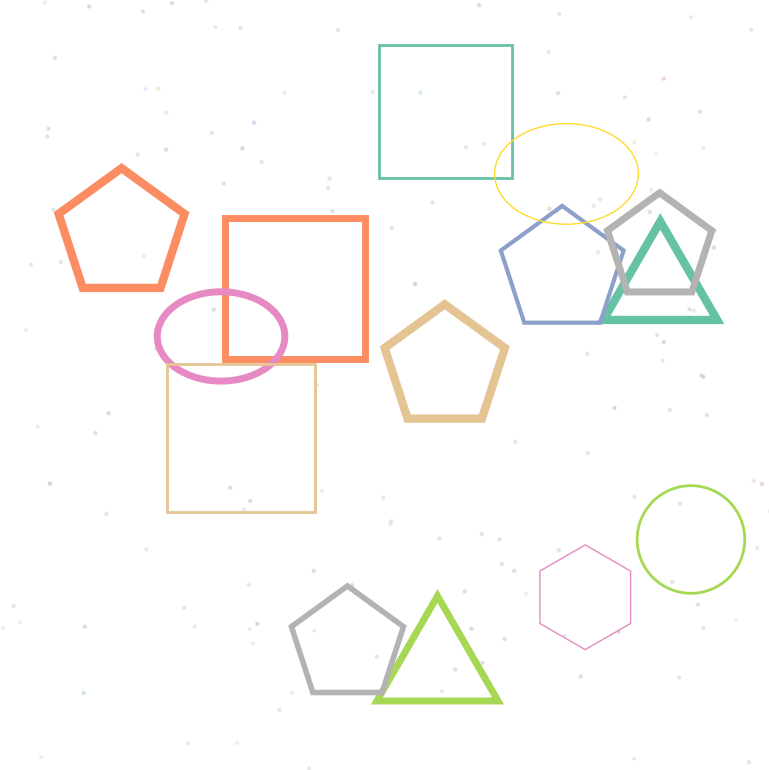[{"shape": "square", "thickness": 1, "radius": 0.43, "center": [0.578, 0.855]}, {"shape": "triangle", "thickness": 3, "radius": 0.43, "center": [0.857, 0.627]}, {"shape": "pentagon", "thickness": 3, "radius": 0.43, "center": [0.158, 0.696]}, {"shape": "square", "thickness": 2.5, "radius": 0.46, "center": [0.383, 0.626]}, {"shape": "pentagon", "thickness": 1.5, "radius": 0.42, "center": [0.73, 0.649]}, {"shape": "hexagon", "thickness": 0.5, "radius": 0.34, "center": [0.76, 0.224]}, {"shape": "oval", "thickness": 2.5, "radius": 0.41, "center": [0.287, 0.563]}, {"shape": "triangle", "thickness": 2.5, "radius": 0.45, "center": [0.568, 0.135]}, {"shape": "circle", "thickness": 1, "radius": 0.35, "center": [0.897, 0.299]}, {"shape": "oval", "thickness": 0.5, "radius": 0.47, "center": [0.736, 0.774]}, {"shape": "square", "thickness": 1, "radius": 0.48, "center": [0.313, 0.431]}, {"shape": "pentagon", "thickness": 3, "radius": 0.41, "center": [0.578, 0.523]}, {"shape": "pentagon", "thickness": 2.5, "radius": 0.36, "center": [0.857, 0.678]}, {"shape": "pentagon", "thickness": 2, "radius": 0.38, "center": [0.451, 0.163]}]